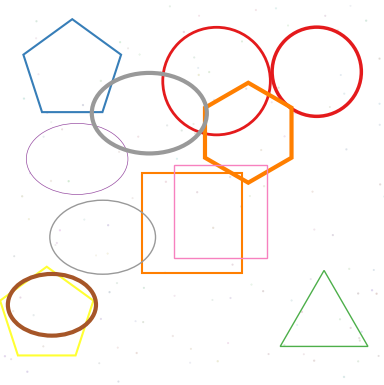[{"shape": "circle", "thickness": 2.5, "radius": 0.58, "center": [0.823, 0.814]}, {"shape": "circle", "thickness": 2, "radius": 0.7, "center": [0.562, 0.789]}, {"shape": "pentagon", "thickness": 1.5, "radius": 0.67, "center": [0.188, 0.817]}, {"shape": "triangle", "thickness": 1, "radius": 0.66, "center": [0.842, 0.166]}, {"shape": "oval", "thickness": 0.5, "radius": 0.66, "center": [0.2, 0.587]}, {"shape": "square", "thickness": 1.5, "radius": 0.65, "center": [0.498, 0.421]}, {"shape": "hexagon", "thickness": 3, "radius": 0.65, "center": [0.645, 0.655]}, {"shape": "pentagon", "thickness": 1.5, "radius": 0.64, "center": [0.121, 0.18]}, {"shape": "oval", "thickness": 3, "radius": 0.57, "center": [0.135, 0.208]}, {"shape": "square", "thickness": 1, "radius": 0.6, "center": [0.574, 0.452]}, {"shape": "oval", "thickness": 1, "radius": 0.69, "center": [0.267, 0.384]}, {"shape": "oval", "thickness": 3, "radius": 0.75, "center": [0.388, 0.706]}]